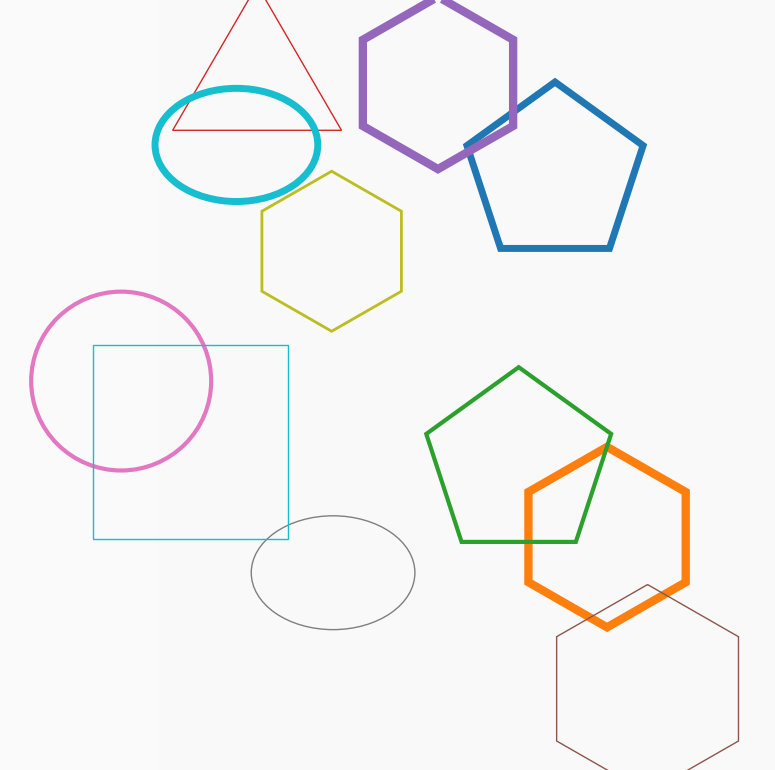[{"shape": "pentagon", "thickness": 2.5, "radius": 0.6, "center": [0.716, 0.774]}, {"shape": "hexagon", "thickness": 3, "radius": 0.59, "center": [0.783, 0.302]}, {"shape": "pentagon", "thickness": 1.5, "radius": 0.63, "center": [0.669, 0.398]}, {"shape": "triangle", "thickness": 0.5, "radius": 0.63, "center": [0.332, 0.894]}, {"shape": "hexagon", "thickness": 3, "radius": 0.56, "center": [0.565, 0.892]}, {"shape": "hexagon", "thickness": 0.5, "radius": 0.68, "center": [0.836, 0.105]}, {"shape": "circle", "thickness": 1.5, "radius": 0.58, "center": [0.156, 0.505]}, {"shape": "oval", "thickness": 0.5, "radius": 0.53, "center": [0.43, 0.256]}, {"shape": "hexagon", "thickness": 1, "radius": 0.52, "center": [0.428, 0.674]}, {"shape": "oval", "thickness": 2.5, "radius": 0.52, "center": [0.305, 0.812]}, {"shape": "square", "thickness": 0.5, "radius": 0.63, "center": [0.246, 0.426]}]